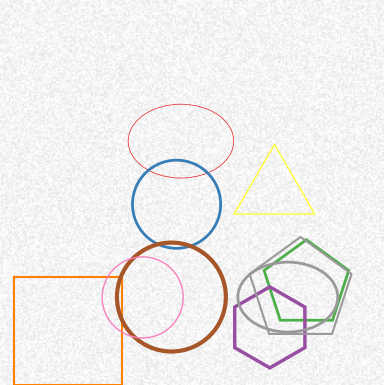[{"shape": "oval", "thickness": 0.5, "radius": 0.69, "center": [0.47, 0.633]}, {"shape": "circle", "thickness": 2, "radius": 0.57, "center": [0.459, 0.47]}, {"shape": "pentagon", "thickness": 2, "radius": 0.58, "center": [0.796, 0.262]}, {"shape": "hexagon", "thickness": 2.5, "radius": 0.53, "center": [0.701, 0.15]}, {"shape": "square", "thickness": 1.5, "radius": 0.7, "center": [0.177, 0.141]}, {"shape": "triangle", "thickness": 1, "radius": 0.6, "center": [0.713, 0.504]}, {"shape": "circle", "thickness": 3, "radius": 0.71, "center": [0.445, 0.228]}, {"shape": "circle", "thickness": 1, "radius": 0.53, "center": [0.371, 0.228]}, {"shape": "oval", "thickness": 2, "radius": 0.65, "center": [0.748, 0.228]}, {"shape": "pentagon", "thickness": 1.5, "radius": 0.7, "center": [0.781, 0.245]}]